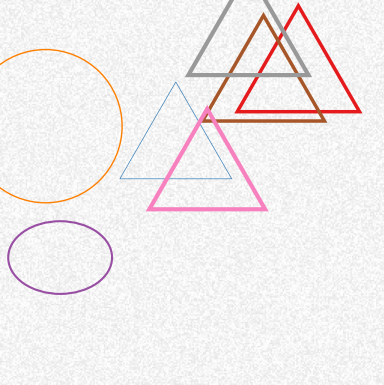[{"shape": "triangle", "thickness": 2.5, "radius": 0.92, "center": [0.775, 0.802]}, {"shape": "triangle", "thickness": 0.5, "radius": 0.84, "center": [0.457, 0.619]}, {"shape": "oval", "thickness": 1.5, "radius": 0.67, "center": [0.156, 0.331]}, {"shape": "circle", "thickness": 1, "radius": 1.0, "center": [0.118, 0.672]}, {"shape": "triangle", "thickness": 2.5, "radius": 0.91, "center": [0.684, 0.777]}, {"shape": "triangle", "thickness": 3, "radius": 0.87, "center": [0.538, 0.543]}, {"shape": "triangle", "thickness": 3, "radius": 0.9, "center": [0.645, 0.895]}]